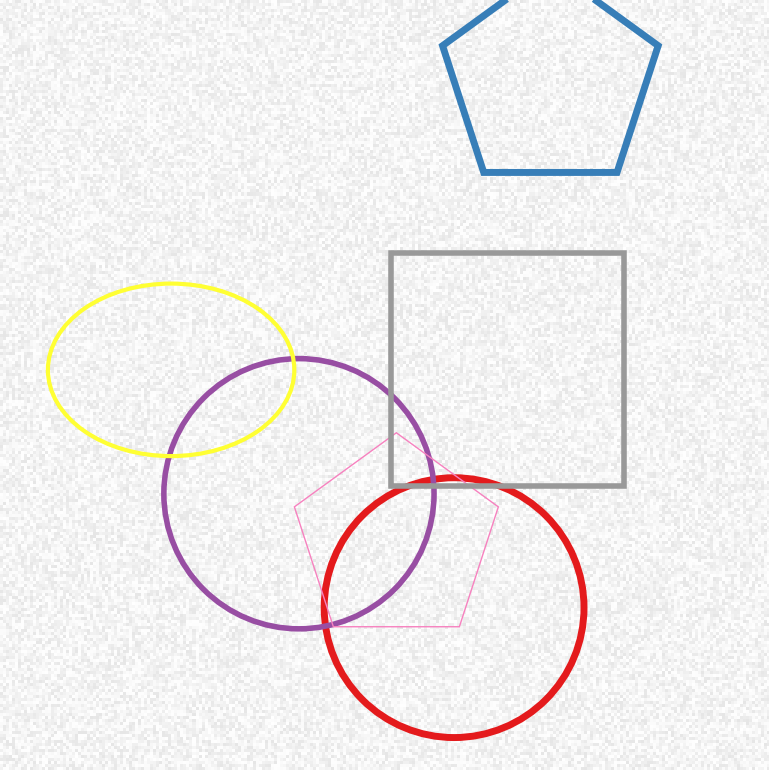[{"shape": "circle", "thickness": 2.5, "radius": 0.84, "center": [0.59, 0.211]}, {"shape": "pentagon", "thickness": 2.5, "radius": 0.74, "center": [0.715, 0.895]}, {"shape": "circle", "thickness": 2, "radius": 0.88, "center": [0.388, 0.359]}, {"shape": "oval", "thickness": 1.5, "radius": 0.8, "center": [0.222, 0.52]}, {"shape": "pentagon", "thickness": 0.5, "radius": 0.7, "center": [0.515, 0.299]}, {"shape": "square", "thickness": 2, "radius": 0.76, "center": [0.659, 0.52]}]